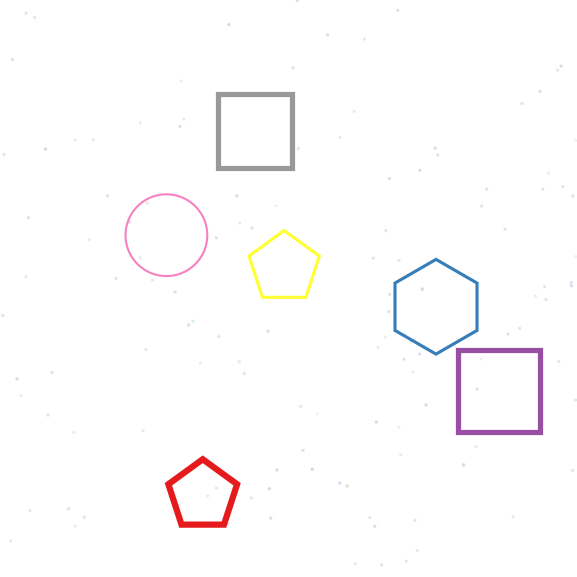[{"shape": "pentagon", "thickness": 3, "radius": 0.31, "center": [0.351, 0.141]}, {"shape": "hexagon", "thickness": 1.5, "radius": 0.41, "center": [0.755, 0.468]}, {"shape": "square", "thickness": 2.5, "radius": 0.36, "center": [0.863, 0.323]}, {"shape": "pentagon", "thickness": 1.5, "radius": 0.32, "center": [0.492, 0.536]}, {"shape": "circle", "thickness": 1, "radius": 0.35, "center": [0.288, 0.592]}, {"shape": "square", "thickness": 2.5, "radius": 0.32, "center": [0.441, 0.773]}]